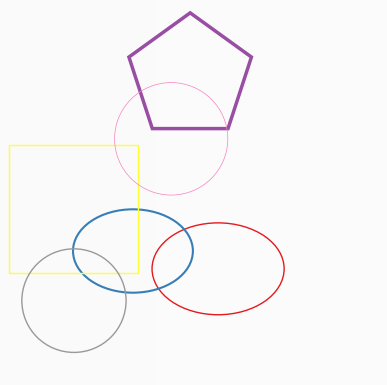[{"shape": "oval", "thickness": 1, "radius": 0.85, "center": [0.563, 0.302]}, {"shape": "oval", "thickness": 1.5, "radius": 0.77, "center": [0.343, 0.348]}, {"shape": "pentagon", "thickness": 2.5, "radius": 0.83, "center": [0.491, 0.8]}, {"shape": "square", "thickness": 1, "radius": 0.83, "center": [0.19, 0.458]}, {"shape": "circle", "thickness": 0.5, "radius": 0.73, "center": [0.442, 0.639]}, {"shape": "circle", "thickness": 1, "radius": 0.67, "center": [0.191, 0.219]}]